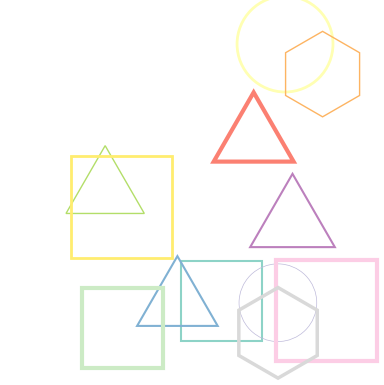[{"shape": "square", "thickness": 1.5, "radius": 0.53, "center": [0.574, 0.218]}, {"shape": "circle", "thickness": 2, "radius": 0.62, "center": [0.74, 0.886]}, {"shape": "circle", "thickness": 0.5, "radius": 0.5, "center": [0.722, 0.214]}, {"shape": "triangle", "thickness": 3, "radius": 0.6, "center": [0.659, 0.64]}, {"shape": "triangle", "thickness": 1.5, "radius": 0.6, "center": [0.461, 0.214]}, {"shape": "hexagon", "thickness": 1, "radius": 0.55, "center": [0.838, 0.808]}, {"shape": "triangle", "thickness": 1, "radius": 0.59, "center": [0.273, 0.504]}, {"shape": "square", "thickness": 3, "radius": 0.65, "center": [0.849, 0.194]}, {"shape": "hexagon", "thickness": 2.5, "radius": 0.59, "center": [0.722, 0.135]}, {"shape": "triangle", "thickness": 1.5, "radius": 0.63, "center": [0.76, 0.422]}, {"shape": "square", "thickness": 3, "radius": 0.52, "center": [0.318, 0.148]}, {"shape": "square", "thickness": 2, "radius": 0.66, "center": [0.316, 0.462]}]